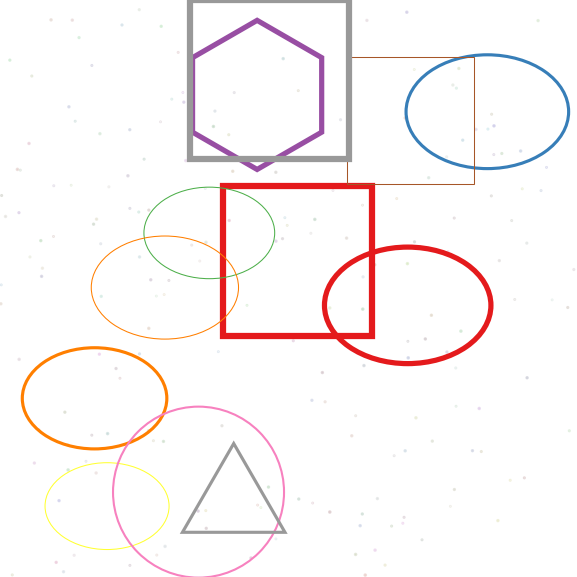[{"shape": "square", "thickness": 3, "radius": 0.65, "center": [0.515, 0.547]}, {"shape": "oval", "thickness": 2.5, "radius": 0.72, "center": [0.706, 0.47]}, {"shape": "oval", "thickness": 1.5, "radius": 0.7, "center": [0.844, 0.806]}, {"shape": "oval", "thickness": 0.5, "radius": 0.57, "center": [0.362, 0.596]}, {"shape": "hexagon", "thickness": 2.5, "radius": 0.65, "center": [0.445, 0.835]}, {"shape": "oval", "thickness": 0.5, "radius": 0.64, "center": [0.286, 0.501]}, {"shape": "oval", "thickness": 1.5, "radius": 0.63, "center": [0.164, 0.309]}, {"shape": "oval", "thickness": 0.5, "radius": 0.54, "center": [0.185, 0.123]}, {"shape": "square", "thickness": 0.5, "radius": 0.55, "center": [0.711, 0.79]}, {"shape": "circle", "thickness": 1, "radius": 0.74, "center": [0.344, 0.147]}, {"shape": "triangle", "thickness": 1.5, "radius": 0.51, "center": [0.405, 0.129]}, {"shape": "square", "thickness": 3, "radius": 0.69, "center": [0.467, 0.861]}]